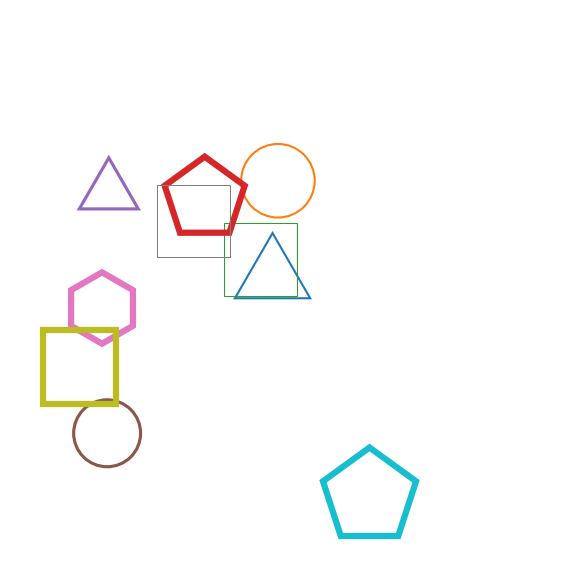[{"shape": "triangle", "thickness": 1, "radius": 0.38, "center": [0.472, 0.52]}, {"shape": "circle", "thickness": 1, "radius": 0.32, "center": [0.481, 0.686]}, {"shape": "square", "thickness": 0.5, "radius": 0.32, "center": [0.451, 0.55]}, {"shape": "pentagon", "thickness": 3, "radius": 0.36, "center": [0.354, 0.655]}, {"shape": "triangle", "thickness": 1.5, "radius": 0.29, "center": [0.188, 0.667]}, {"shape": "circle", "thickness": 1.5, "radius": 0.29, "center": [0.186, 0.249]}, {"shape": "hexagon", "thickness": 3, "radius": 0.31, "center": [0.177, 0.466]}, {"shape": "square", "thickness": 0.5, "radius": 0.32, "center": [0.335, 0.617]}, {"shape": "square", "thickness": 3, "radius": 0.32, "center": [0.138, 0.363]}, {"shape": "pentagon", "thickness": 3, "radius": 0.42, "center": [0.64, 0.14]}]